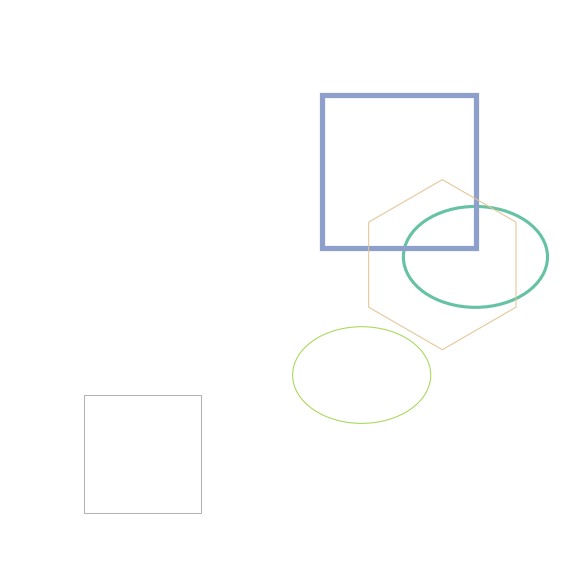[{"shape": "oval", "thickness": 1.5, "radius": 0.62, "center": [0.823, 0.554]}, {"shape": "square", "thickness": 2.5, "radius": 0.66, "center": [0.691, 0.702]}, {"shape": "oval", "thickness": 0.5, "radius": 0.6, "center": [0.626, 0.35]}, {"shape": "hexagon", "thickness": 0.5, "radius": 0.74, "center": [0.766, 0.541]}, {"shape": "square", "thickness": 0.5, "radius": 0.51, "center": [0.247, 0.213]}]